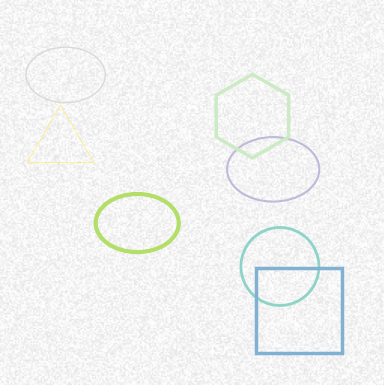[{"shape": "circle", "thickness": 2, "radius": 0.51, "center": [0.727, 0.308]}, {"shape": "oval", "thickness": 1.5, "radius": 0.6, "center": [0.71, 0.56]}, {"shape": "square", "thickness": 2.5, "radius": 0.55, "center": [0.777, 0.194]}, {"shape": "oval", "thickness": 3, "radius": 0.54, "center": [0.356, 0.421]}, {"shape": "oval", "thickness": 1, "radius": 0.51, "center": [0.17, 0.805]}, {"shape": "hexagon", "thickness": 2.5, "radius": 0.54, "center": [0.656, 0.699]}, {"shape": "triangle", "thickness": 0.5, "radius": 0.5, "center": [0.157, 0.628]}]